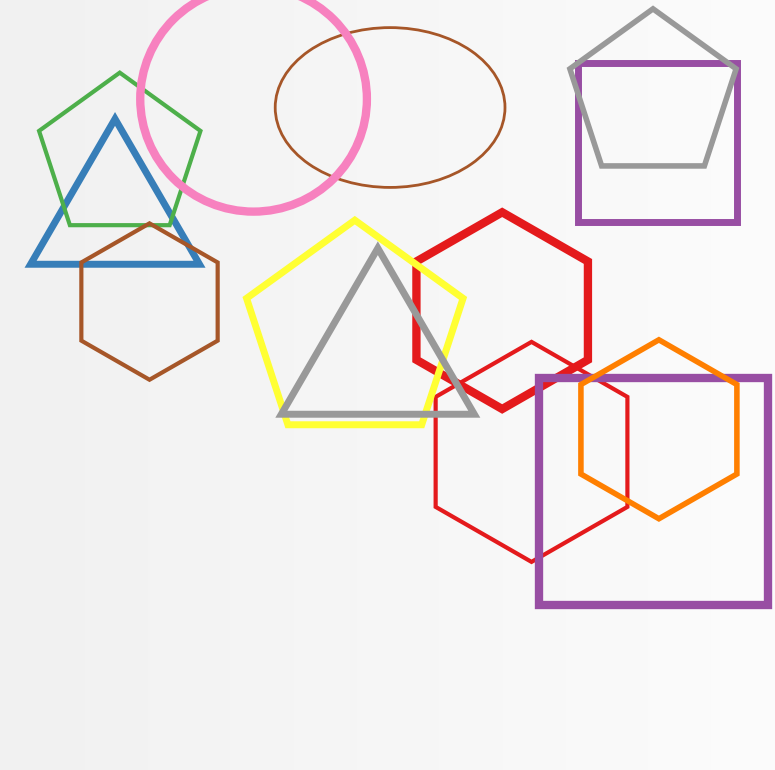[{"shape": "hexagon", "thickness": 1.5, "radius": 0.71, "center": [0.686, 0.413]}, {"shape": "hexagon", "thickness": 3, "radius": 0.64, "center": [0.648, 0.597]}, {"shape": "triangle", "thickness": 2.5, "radius": 0.63, "center": [0.148, 0.72]}, {"shape": "pentagon", "thickness": 1.5, "radius": 0.55, "center": [0.155, 0.796]}, {"shape": "square", "thickness": 2.5, "radius": 0.52, "center": [0.849, 0.815]}, {"shape": "square", "thickness": 3, "radius": 0.74, "center": [0.843, 0.362]}, {"shape": "hexagon", "thickness": 2, "radius": 0.58, "center": [0.85, 0.442]}, {"shape": "pentagon", "thickness": 2.5, "radius": 0.73, "center": [0.458, 0.567]}, {"shape": "oval", "thickness": 1, "radius": 0.74, "center": [0.503, 0.86]}, {"shape": "hexagon", "thickness": 1.5, "radius": 0.51, "center": [0.193, 0.608]}, {"shape": "circle", "thickness": 3, "radius": 0.73, "center": [0.327, 0.871]}, {"shape": "triangle", "thickness": 2.5, "radius": 0.72, "center": [0.488, 0.534]}, {"shape": "pentagon", "thickness": 2, "radius": 0.56, "center": [0.843, 0.876]}]